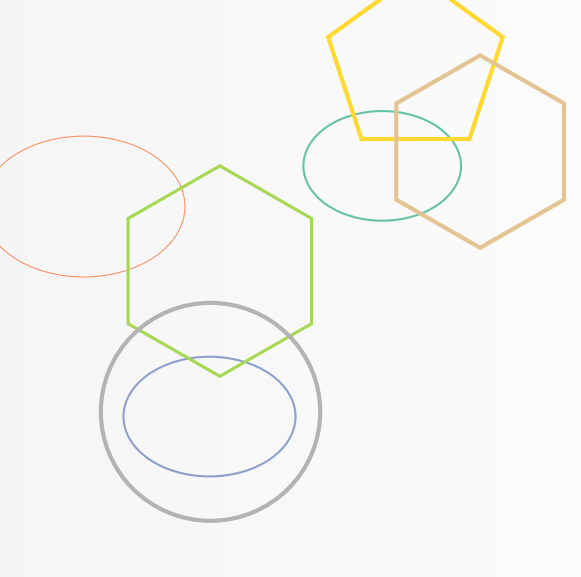[{"shape": "oval", "thickness": 1, "radius": 0.68, "center": [0.658, 0.712]}, {"shape": "oval", "thickness": 0.5, "radius": 0.87, "center": [0.144, 0.641]}, {"shape": "oval", "thickness": 1, "radius": 0.74, "center": [0.36, 0.278]}, {"shape": "hexagon", "thickness": 1.5, "radius": 0.91, "center": [0.378, 0.53]}, {"shape": "pentagon", "thickness": 2, "radius": 0.79, "center": [0.715, 0.886]}, {"shape": "hexagon", "thickness": 2, "radius": 0.83, "center": [0.826, 0.737]}, {"shape": "circle", "thickness": 2, "radius": 0.94, "center": [0.362, 0.286]}]